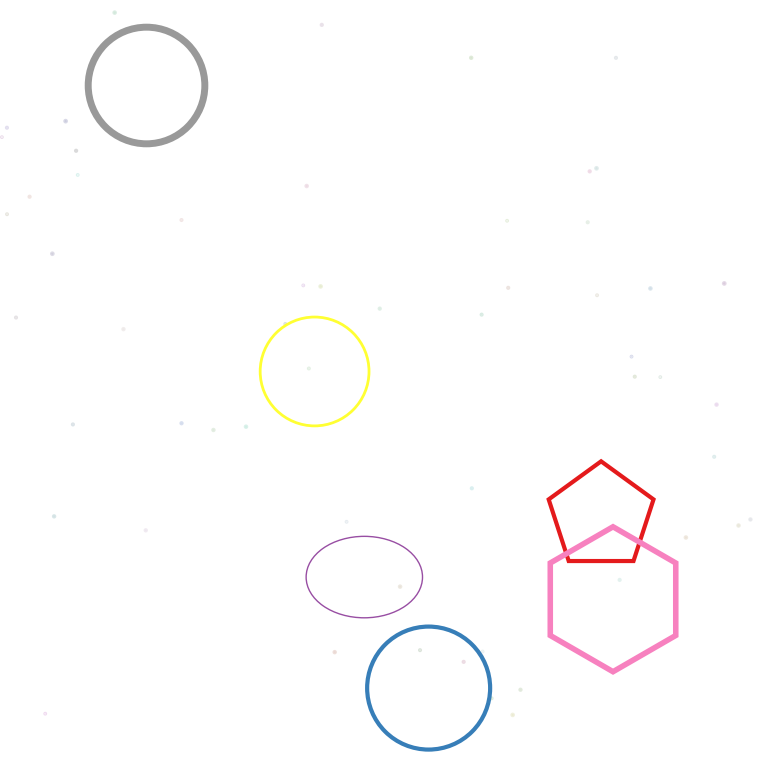[{"shape": "pentagon", "thickness": 1.5, "radius": 0.36, "center": [0.781, 0.329]}, {"shape": "circle", "thickness": 1.5, "radius": 0.4, "center": [0.557, 0.106]}, {"shape": "oval", "thickness": 0.5, "radius": 0.38, "center": [0.473, 0.251]}, {"shape": "circle", "thickness": 1, "radius": 0.35, "center": [0.409, 0.518]}, {"shape": "hexagon", "thickness": 2, "radius": 0.47, "center": [0.796, 0.222]}, {"shape": "circle", "thickness": 2.5, "radius": 0.38, "center": [0.19, 0.889]}]